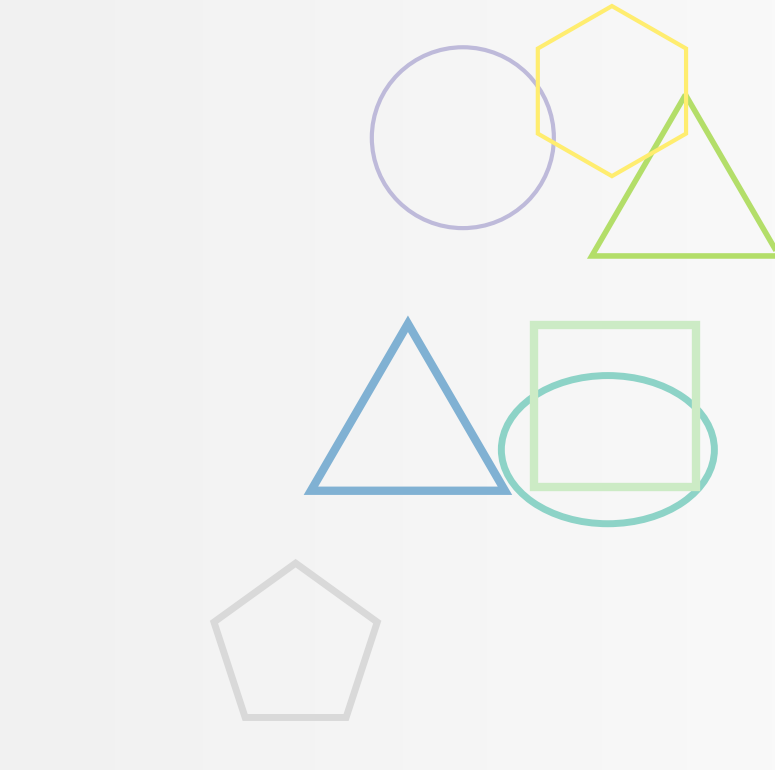[{"shape": "oval", "thickness": 2.5, "radius": 0.69, "center": [0.784, 0.416]}, {"shape": "circle", "thickness": 1.5, "radius": 0.59, "center": [0.597, 0.821]}, {"shape": "triangle", "thickness": 3, "radius": 0.72, "center": [0.526, 0.435]}, {"shape": "triangle", "thickness": 2, "radius": 0.7, "center": [0.884, 0.737]}, {"shape": "pentagon", "thickness": 2.5, "radius": 0.55, "center": [0.381, 0.158]}, {"shape": "square", "thickness": 3, "radius": 0.53, "center": [0.793, 0.473]}, {"shape": "hexagon", "thickness": 1.5, "radius": 0.55, "center": [0.79, 0.882]}]